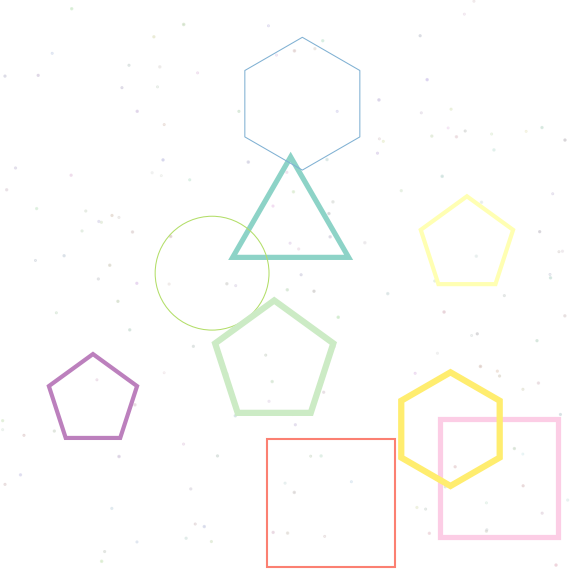[{"shape": "triangle", "thickness": 2.5, "radius": 0.58, "center": [0.503, 0.611]}, {"shape": "pentagon", "thickness": 2, "radius": 0.42, "center": [0.809, 0.575]}, {"shape": "square", "thickness": 1, "radius": 0.55, "center": [0.574, 0.129]}, {"shape": "hexagon", "thickness": 0.5, "radius": 0.57, "center": [0.524, 0.82]}, {"shape": "circle", "thickness": 0.5, "radius": 0.49, "center": [0.367, 0.526]}, {"shape": "square", "thickness": 2.5, "radius": 0.51, "center": [0.864, 0.172]}, {"shape": "pentagon", "thickness": 2, "radius": 0.4, "center": [0.161, 0.306]}, {"shape": "pentagon", "thickness": 3, "radius": 0.54, "center": [0.475, 0.371]}, {"shape": "hexagon", "thickness": 3, "radius": 0.49, "center": [0.78, 0.256]}]